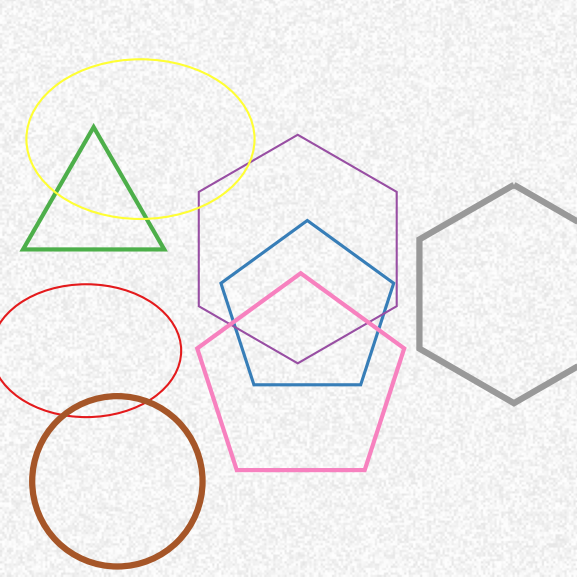[{"shape": "oval", "thickness": 1, "radius": 0.82, "center": [0.149, 0.392]}, {"shape": "pentagon", "thickness": 1.5, "radius": 0.79, "center": [0.532, 0.46]}, {"shape": "triangle", "thickness": 2, "radius": 0.71, "center": [0.162, 0.638]}, {"shape": "hexagon", "thickness": 1, "radius": 0.99, "center": [0.516, 0.568]}, {"shape": "oval", "thickness": 1, "radius": 0.99, "center": [0.243, 0.758]}, {"shape": "circle", "thickness": 3, "radius": 0.74, "center": [0.203, 0.166]}, {"shape": "pentagon", "thickness": 2, "radius": 0.94, "center": [0.521, 0.338]}, {"shape": "hexagon", "thickness": 3, "radius": 0.95, "center": [0.89, 0.49]}]